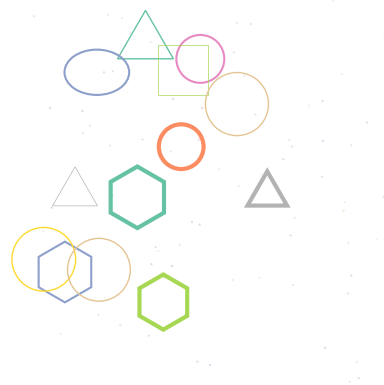[{"shape": "triangle", "thickness": 1, "radius": 0.42, "center": [0.378, 0.889]}, {"shape": "hexagon", "thickness": 3, "radius": 0.4, "center": [0.357, 0.488]}, {"shape": "circle", "thickness": 3, "radius": 0.29, "center": [0.471, 0.619]}, {"shape": "hexagon", "thickness": 1.5, "radius": 0.39, "center": [0.169, 0.293]}, {"shape": "oval", "thickness": 1.5, "radius": 0.42, "center": [0.252, 0.812]}, {"shape": "circle", "thickness": 1.5, "radius": 0.31, "center": [0.52, 0.847]}, {"shape": "square", "thickness": 0.5, "radius": 0.32, "center": [0.477, 0.819]}, {"shape": "hexagon", "thickness": 3, "radius": 0.36, "center": [0.424, 0.215]}, {"shape": "circle", "thickness": 1, "radius": 0.41, "center": [0.114, 0.327]}, {"shape": "circle", "thickness": 1, "radius": 0.41, "center": [0.257, 0.299]}, {"shape": "circle", "thickness": 1, "radius": 0.41, "center": [0.615, 0.73]}, {"shape": "triangle", "thickness": 0.5, "radius": 0.34, "center": [0.195, 0.499]}, {"shape": "triangle", "thickness": 3, "radius": 0.3, "center": [0.694, 0.496]}]